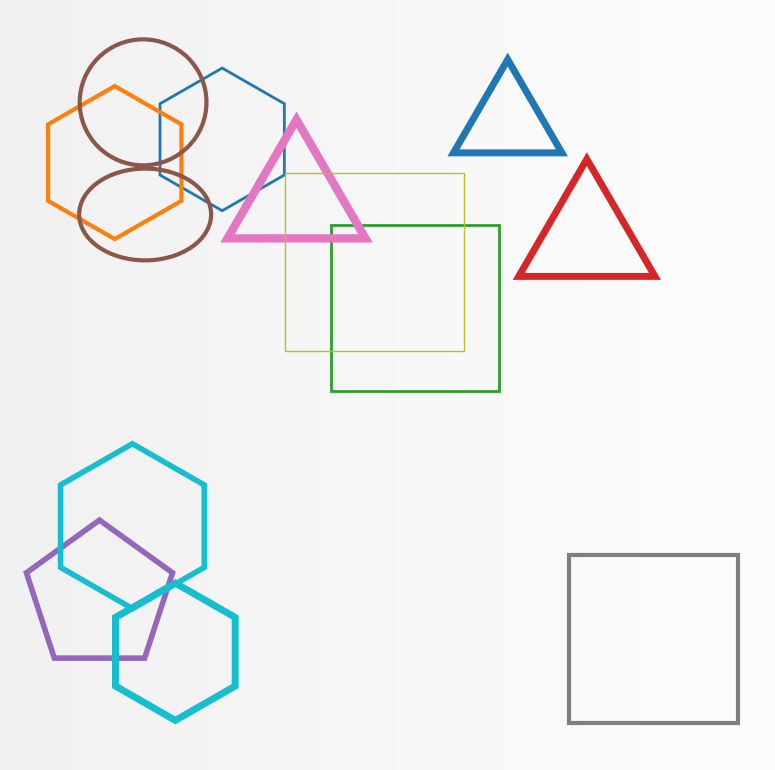[{"shape": "hexagon", "thickness": 1, "radius": 0.46, "center": [0.287, 0.819]}, {"shape": "triangle", "thickness": 2.5, "radius": 0.4, "center": [0.655, 0.842]}, {"shape": "hexagon", "thickness": 1.5, "radius": 0.5, "center": [0.148, 0.789]}, {"shape": "square", "thickness": 1, "radius": 0.54, "center": [0.535, 0.6]}, {"shape": "triangle", "thickness": 2.5, "radius": 0.51, "center": [0.757, 0.692]}, {"shape": "pentagon", "thickness": 2, "radius": 0.5, "center": [0.128, 0.225]}, {"shape": "circle", "thickness": 1.5, "radius": 0.41, "center": [0.185, 0.867]}, {"shape": "oval", "thickness": 1.5, "radius": 0.43, "center": [0.187, 0.721]}, {"shape": "triangle", "thickness": 3, "radius": 0.51, "center": [0.383, 0.742]}, {"shape": "square", "thickness": 1.5, "radius": 0.54, "center": [0.843, 0.17]}, {"shape": "square", "thickness": 0.5, "radius": 0.58, "center": [0.483, 0.66]}, {"shape": "hexagon", "thickness": 2.5, "radius": 0.45, "center": [0.226, 0.154]}, {"shape": "hexagon", "thickness": 2, "radius": 0.54, "center": [0.171, 0.317]}]